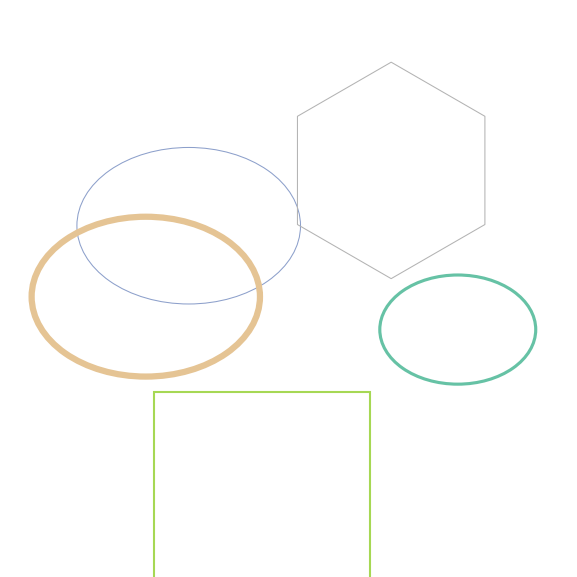[{"shape": "oval", "thickness": 1.5, "radius": 0.68, "center": [0.793, 0.428]}, {"shape": "oval", "thickness": 0.5, "radius": 0.97, "center": [0.327, 0.608]}, {"shape": "square", "thickness": 1, "radius": 0.93, "center": [0.454, 0.134]}, {"shape": "oval", "thickness": 3, "radius": 0.99, "center": [0.252, 0.485]}, {"shape": "hexagon", "thickness": 0.5, "radius": 0.94, "center": [0.677, 0.704]}]